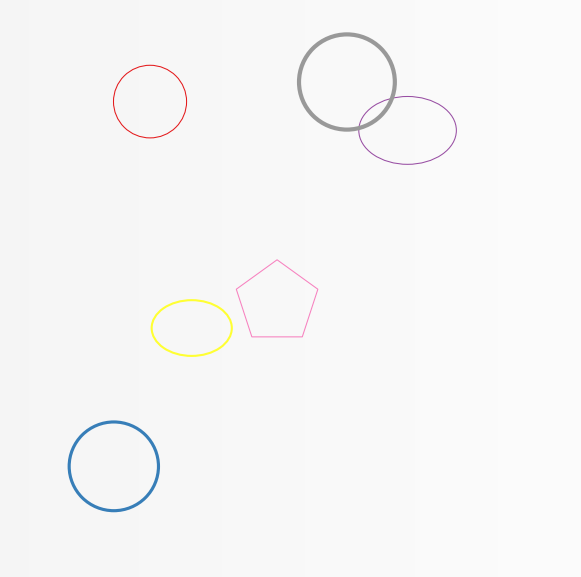[{"shape": "circle", "thickness": 0.5, "radius": 0.31, "center": [0.258, 0.823]}, {"shape": "circle", "thickness": 1.5, "radius": 0.38, "center": [0.196, 0.192]}, {"shape": "oval", "thickness": 0.5, "radius": 0.42, "center": [0.701, 0.773]}, {"shape": "oval", "thickness": 1, "radius": 0.34, "center": [0.33, 0.431]}, {"shape": "pentagon", "thickness": 0.5, "radius": 0.37, "center": [0.477, 0.476]}, {"shape": "circle", "thickness": 2, "radius": 0.41, "center": [0.597, 0.857]}]